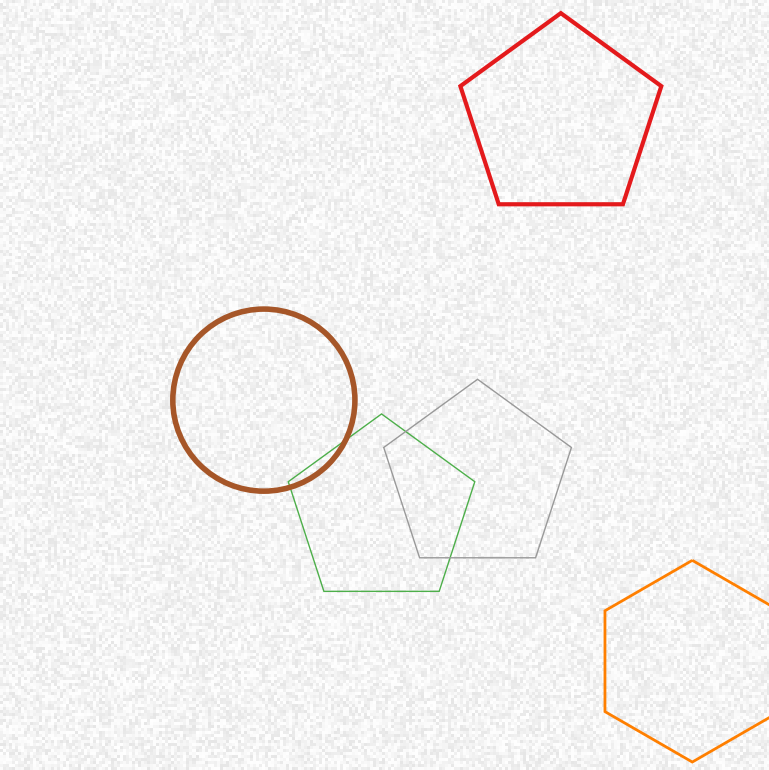[{"shape": "pentagon", "thickness": 1.5, "radius": 0.69, "center": [0.728, 0.846]}, {"shape": "pentagon", "thickness": 0.5, "radius": 0.64, "center": [0.496, 0.335]}, {"shape": "hexagon", "thickness": 1, "radius": 0.65, "center": [0.899, 0.141]}, {"shape": "circle", "thickness": 2, "radius": 0.59, "center": [0.343, 0.48]}, {"shape": "pentagon", "thickness": 0.5, "radius": 0.64, "center": [0.62, 0.379]}]